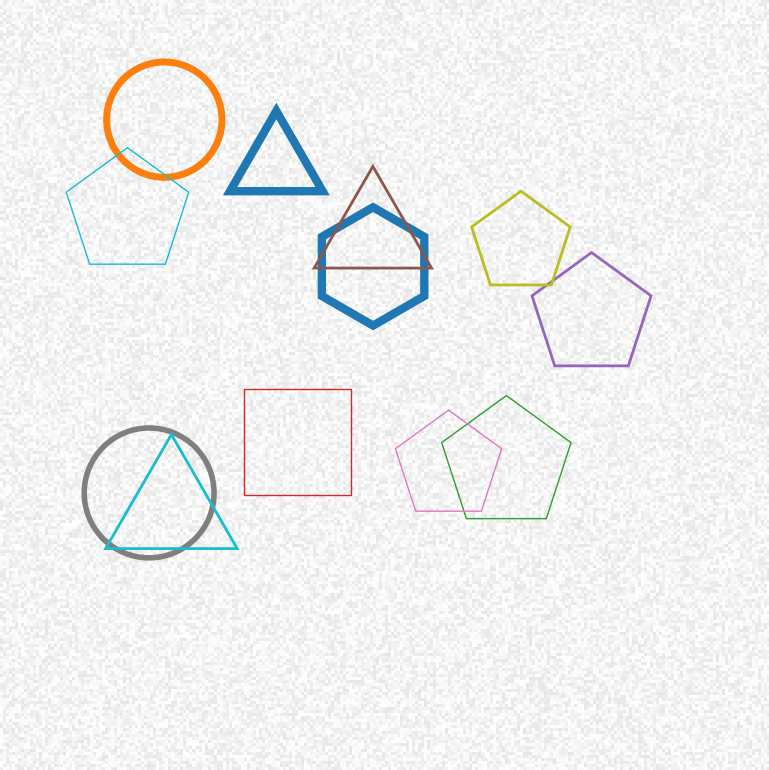[{"shape": "hexagon", "thickness": 3, "radius": 0.38, "center": [0.485, 0.654]}, {"shape": "triangle", "thickness": 3, "radius": 0.35, "center": [0.359, 0.786]}, {"shape": "circle", "thickness": 2.5, "radius": 0.37, "center": [0.213, 0.845]}, {"shape": "pentagon", "thickness": 0.5, "radius": 0.44, "center": [0.658, 0.398]}, {"shape": "square", "thickness": 0.5, "radius": 0.35, "center": [0.386, 0.426]}, {"shape": "pentagon", "thickness": 1, "radius": 0.41, "center": [0.768, 0.591]}, {"shape": "triangle", "thickness": 1, "radius": 0.44, "center": [0.484, 0.696]}, {"shape": "pentagon", "thickness": 0.5, "radius": 0.36, "center": [0.583, 0.395]}, {"shape": "circle", "thickness": 2, "radius": 0.42, "center": [0.194, 0.36]}, {"shape": "pentagon", "thickness": 1, "radius": 0.34, "center": [0.677, 0.684]}, {"shape": "triangle", "thickness": 1, "radius": 0.49, "center": [0.223, 0.337]}, {"shape": "pentagon", "thickness": 0.5, "radius": 0.42, "center": [0.166, 0.725]}]